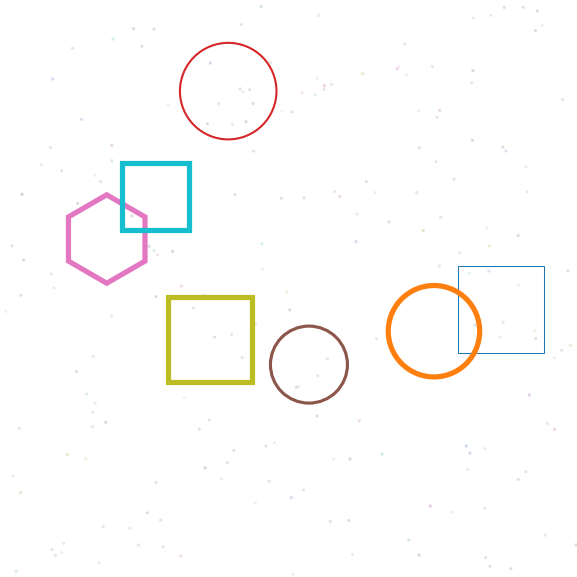[{"shape": "square", "thickness": 0.5, "radius": 0.37, "center": [0.868, 0.463]}, {"shape": "circle", "thickness": 2.5, "radius": 0.4, "center": [0.751, 0.426]}, {"shape": "circle", "thickness": 1, "radius": 0.42, "center": [0.395, 0.841]}, {"shape": "circle", "thickness": 1.5, "radius": 0.33, "center": [0.535, 0.368]}, {"shape": "hexagon", "thickness": 2.5, "radius": 0.38, "center": [0.185, 0.585]}, {"shape": "square", "thickness": 2.5, "radius": 0.37, "center": [0.364, 0.412]}, {"shape": "square", "thickness": 2.5, "radius": 0.29, "center": [0.269, 0.659]}]